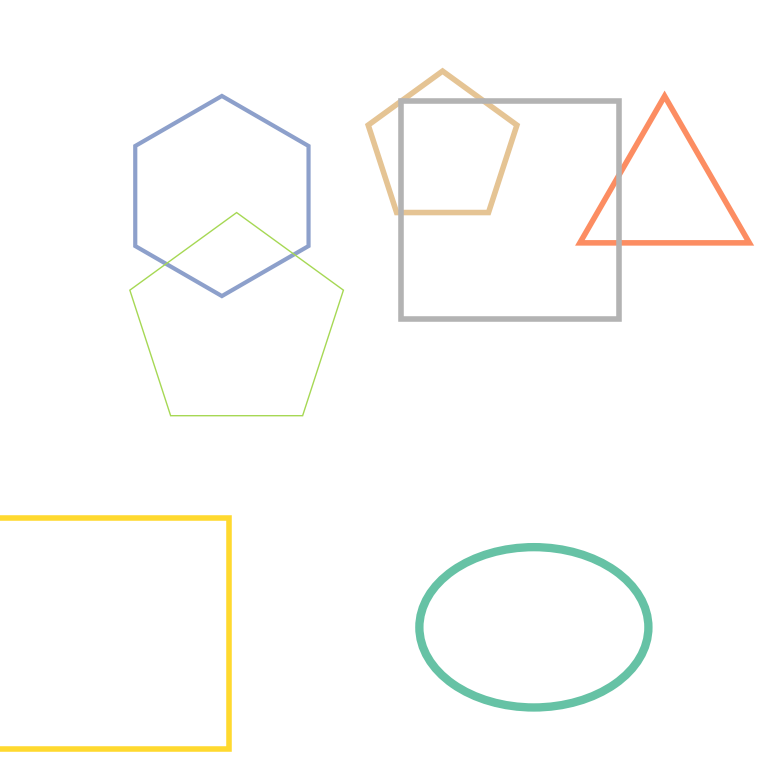[{"shape": "oval", "thickness": 3, "radius": 0.74, "center": [0.693, 0.185]}, {"shape": "triangle", "thickness": 2, "radius": 0.64, "center": [0.863, 0.748]}, {"shape": "hexagon", "thickness": 1.5, "radius": 0.65, "center": [0.288, 0.745]}, {"shape": "pentagon", "thickness": 0.5, "radius": 0.73, "center": [0.307, 0.578]}, {"shape": "square", "thickness": 2, "radius": 0.75, "center": [0.148, 0.177]}, {"shape": "pentagon", "thickness": 2, "radius": 0.51, "center": [0.575, 0.806]}, {"shape": "square", "thickness": 2, "radius": 0.71, "center": [0.662, 0.727]}]